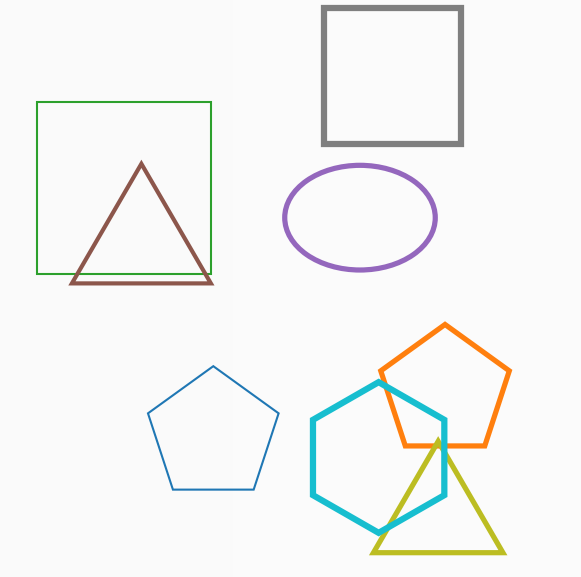[{"shape": "pentagon", "thickness": 1, "radius": 0.59, "center": [0.367, 0.247]}, {"shape": "pentagon", "thickness": 2.5, "radius": 0.58, "center": [0.766, 0.321]}, {"shape": "square", "thickness": 1, "radius": 0.75, "center": [0.213, 0.674]}, {"shape": "oval", "thickness": 2.5, "radius": 0.65, "center": [0.619, 0.622]}, {"shape": "triangle", "thickness": 2, "radius": 0.69, "center": [0.243, 0.577]}, {"shape": "square", "thickness": 3, "radius": 0.59, "center": [0.675, 0.868]}, {"shape": "triangle", "thickness": 2.5, "radius": 0.64, "center": [0.754, 0.106]}, {"shape": "hexagon", "thickness": 3, "radius": 0.65, "center": [0.651, 0.207]}]